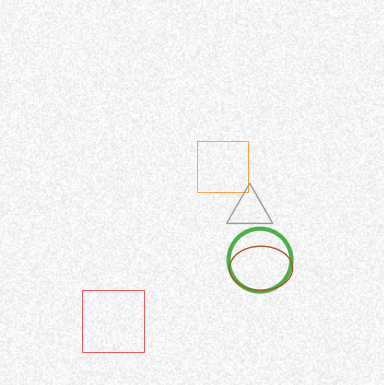[{"shape": "square", "thickness": 0.5, "radius": 0.4, "center": [0.293, 0.167]}, {"shape": "circle", "thickness": 3, "radius": 0.41, "center": [0.675, 0.324]}, {"shape": "square", "thickness": 0.5, "radius": 0.33, "center": [0.577, 0.568]}, {"shape": "oval", "thickness": 1, "radius": 0.41, "center": [0.678, 0.303]}, {"shape": "triangle", "thickness": 1, "radius": 0.35, "center": [0.649, 0.454]}]